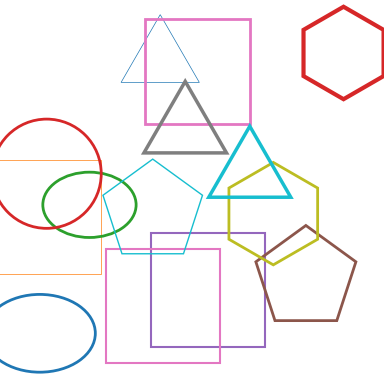[{"shape": "oval", "thickness": 2, "radius": 0.72, "center": [0.103, 0.134]}, {"shape": "triangle", "thickness": 0.5, "radius": 0.59, "center": [0.416, 0.845]}, {"shape": "square", "thickness": 0.5, "radius": 0.74, "center": [0.116, 0.436]}, {"shape": "oval", "thickness": 2, "radius": 0.61, "center": [0.232, 0.468]}, {"shape": "circle", "thickness": 2, "radius": 0.71, "center": [0.121, 0.549]}, {"shape": "hexagon", "thickness": 3, "radius": 0.6, "center": [0.892, 0.862]}, {"shape": "square", "thickness": 1.5, "radius": 0.74, "center": [0.541, 0.247]}, {"shape": "pentagon", "thickness": 2, "radius": 0.68, "center": [0.794, 0.278]}, {"shape": "square", "thickness": 1.5, "radius": 0.74, "center": [0.423, 0.205]}, {"shape": "square", "thickness": 2, "radius": 0.68, "center": [0.513, 0.814]}, {"shape": "triangle", "thickness": 2.5, "radius": 0.62, "center": [0.481, 0.665]}, {"shape": "hexagon", "thickness": 2, "radius": 0.67, "center": [0.71, 0.445]}, {"shape": "pentagon", "thickness": 1, "radius": 0.68, "center": [0.397, 0.451]}, {"shape": "triangle", "thickness": 2.5, "radius": 0.61, "center": [0.649, 0.549]}]